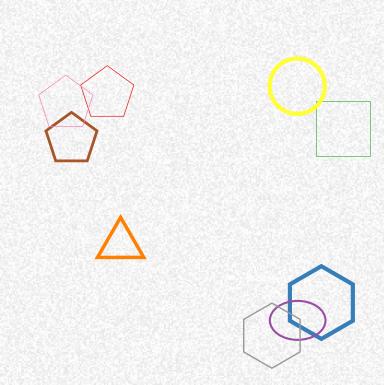[{"shape": "pentagon", "thickness": 0.5, "radius": 0.36, "center": [0.279, 0.757]}, {"shape": "hexagon", "thickness": 3, "radius": 0.47, "center": [0.835, 0.214]}, {"shape": "square", "thickness": 0.5, "radius": 0.35, "center": [0.891, 0.667]}, {"shape": "oval", "thickness": 1.5, "radius": 0.36, "center": [0.773, 0.168]}, {"shape": "triangle", "thickness": 2.5, "radius": 0.35, "center": [0.313, 0.366]}, {"shape": "circle", "thickness": 3, "radius": 0.36, "center": [0.772, 0.776]}, {"shape": "pentagon", "thickness": 2, "radius": 0.35, "center": [0.186, 0.639]}, {"shape": "pentagon", "thickness": 0.5, "radius": 0.37, "center": [0.171, 0.731]}, {"shape": "hexagon", "thickness": 1, "radius": 0.42, "center": [0.706, 0.128]}]